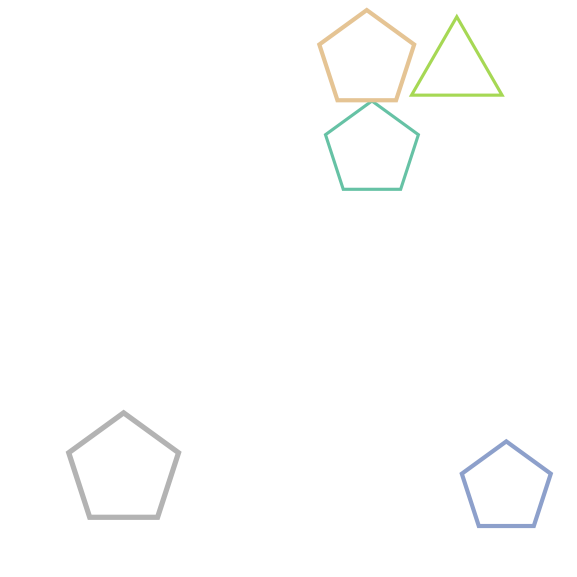[{"shape": "pentagon", "thickness": 1.5, "radius": 0.42, "center": [0.644, 0.74]}, {"shape": "pentagon", "thickness": 2, "radius": 0.4, "center": [0.877, 0.154]}, {"shape": "triangle", "thickness": 1.5, "radius": 0.45, "center": [0.791, 0.88]}, {"shape": "pentagon", "thickness": 2, "radius": 0.43, "center": [0.635, 0.895]}, {"shape": "pentagon", "thickness": 2.5, "radius": 0.5, "center": [0.214, 0.184]}]